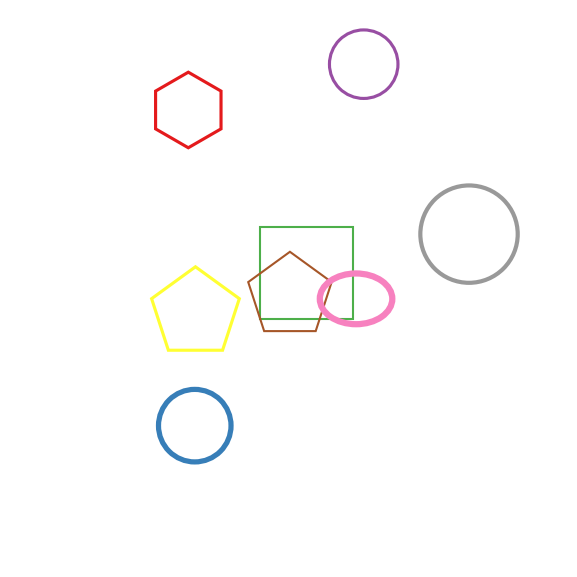[{"shape": "hexagon", "thickness": 1.5, "radius": 0.33, "center": [0.326, 0.809]}, {"shape": "circle", "thickness": 2.5, "radius": 0.31, "center": [0.337, 0.262]}, {"shape": "square", "thickness": 1, "radius": 0.4, "center": [0.531, 0.526]}, {"shape": "circle", "thickness": 1.5, "radius": 0.3, "center": [0.63, 0.888]}, {"shape": "pentagon", "thickness": 1.5, "radius": 0.4, "center": [0.338, 0.457]}, {"shape": "pentagon", "thickness": 1, "radius": 0.38, "center": [0.502, 0.487]}, {"shape": "oval", "thickness": 3, "radius": 0.31, "center": [0.617, 0.482]}, {"shape": "circle", "thickness": 2, "radius": 0.42, "center": [0.812, 0.594]}]